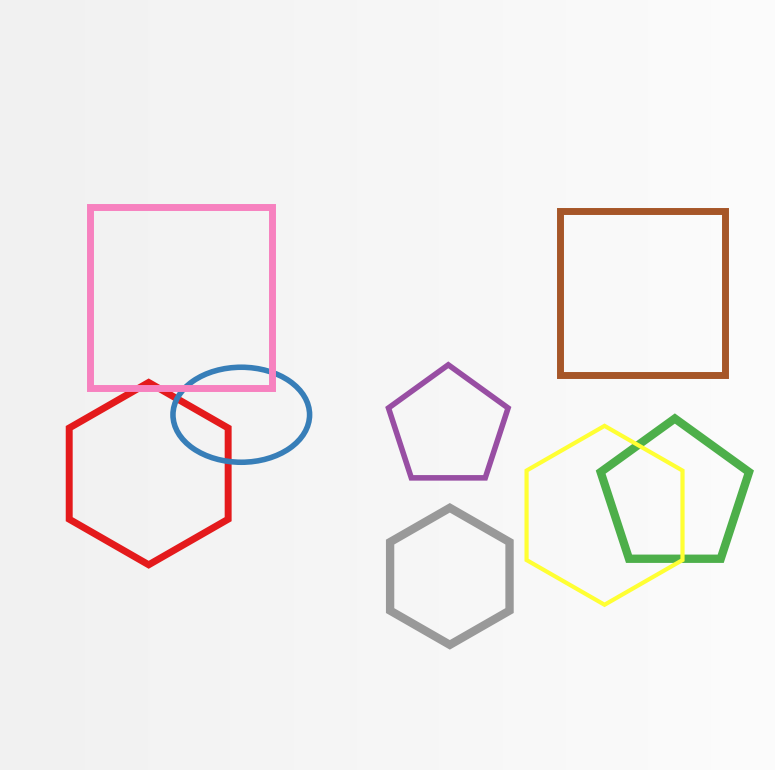[{"shape": "hexagon", "thickness": 2.5, "radius": 0.59, "center": [0.192, 0.385]}, {"shape": "oval", "thickness": 2, "radius": 0.44, "center": [0.311, 0.461]}, {"shape": "pentagon", "thickness": 3, "radius": 0.5, "center": [0.871, 0.356]}, {"shape": "pentagon", "thickness": 2, "radius": 0.41, "center": [0.578, 0.445]}, {"shape": "hexagon", "thickness": 1.5, "radius": 0.58, "center": [0.78, 0.331]}, {"shape": "square", "thickness": 2.5, "radius": 0.53, "center": [0.829, 0.619]}, {"shape": "square", "thickness": 2.5, "radius": 0.59, "center": [0.234, 0.614]}, {"shape": "hexagon", "thickness": 3, "radius": 0.44, "center": [0.58, 0.252]}]